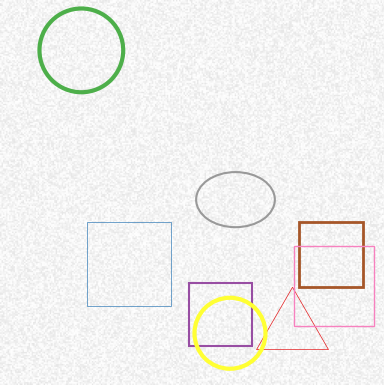[{"shape": "triangle", "thickness": 0.5, "radius": 0.54, "center": [0.76, 0.146]}, {"shape": "square", "thickness": 0.5, "radius": 0.55, "center": [0.334, 0.314]}, {"shape": "circle", "thickness": 3, "radius": 0.54, "center": [0.211, 0.869]}, {"shape": "square", "thickness": 1.5, "radius": 0.41, "center": [0.574, 0.183]}, {"shape": "circle", "thickness": 3, "radius": 0.46, "center": [0.597, 0.134]}, {"shape": "square", "thickness": 2, "radius": 0.42, "center": [0.86, 0.339]}, {"shape": "square", "thickness": 1, "radius": 0.52, "center": [0.867, 0.257]}, {"shape": "oval", "thickness": 1.5, "radius": 0.51, "center": [0.612, 0.481]}]